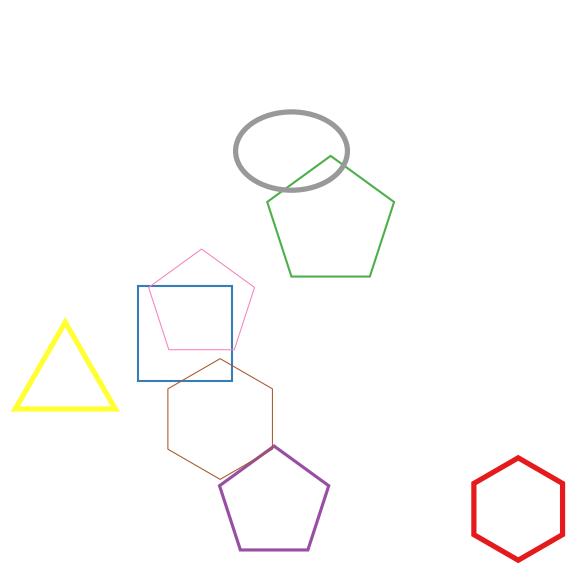[{"shape": "hexagon", "thickness": 2.5, "radius": 0.44, "center": [0.897, 0.118]}, {"shape": "square", "thickness": 1, "radius": 0.41, "center": [0.321, 0.421]}, {"shape": "pentagon", "thickness": 1, "radius": 0.58, "center": [0.573, 0.614]}, {"shape": "pentagon", "thickness": 1.5, "radius": 0.5, "center": [0.475, 0.127]}, {"shape": "triangle", "thickness": 2.5, "radius": 0.5, "center": [0.113, 0.341]}, {"shape": "hexagon", "thickness": 0.5, "radius": 0.52, "center": [0.381, 0.274]}, {"shape": "pentagon", "thickness": 0.5, "radius": 0.48, "center": [0.349, 0.472]}, {"shape": "oval", "thickness": 2.5, "radius": 0.48, "center": [0.505, 0.738]}]